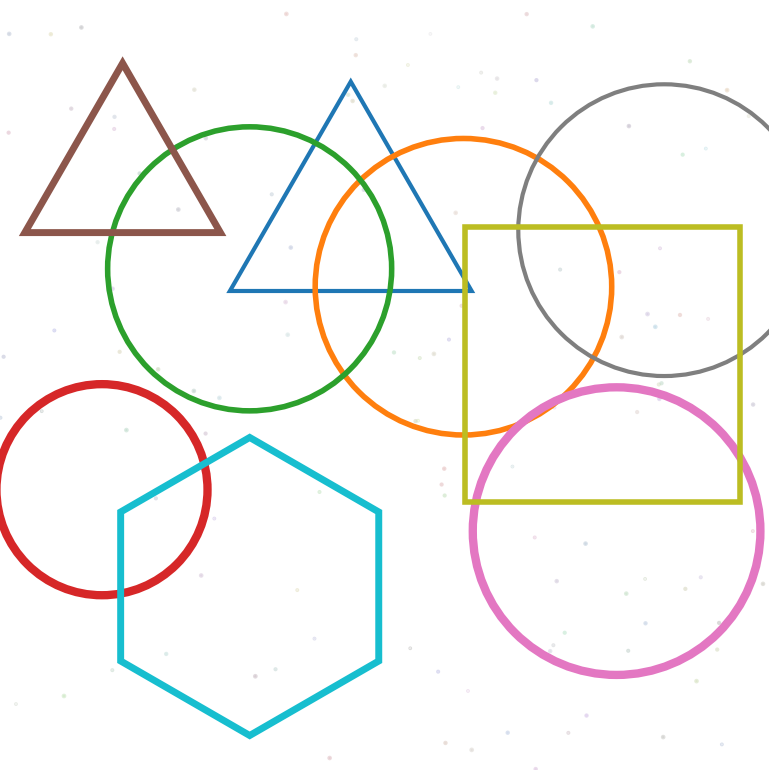[{"shape": "triangle", "thickness": 1.5, "radius": 0.91, "center": [0.456, 0.713]}, {"shape": "circle", "thickness": 2, "radius": 0.96, "center": [0.602, 0.628]}, {"shape": "circle", "thickness": 2, "radius": 0.92, "center": [0.324, 0.651]}, {"shape": "circle", "thickness": 3, "radius": 0.69, "center": [0.132, 0.364]}, {"shape": "triangle", "thickness": 2.5, "radius": 0.73, "center": [0.159, 0.771]}, {"shape": "circle", "thickness": 3, "radius": 0.93, "center": [0.801, 0.31]}, {"shape": "circle", "thickness": 1.5, "radius": 0.95, "center": [0.863, 0.701]}, {"shape": "square", "thickness": 2, "radius": 0.9, "center": [0.783, 0.527]}, {"shape": "hexagon", "thickness": 2.5, "radius": 0.97, "center": [0.324, 0.238]}]